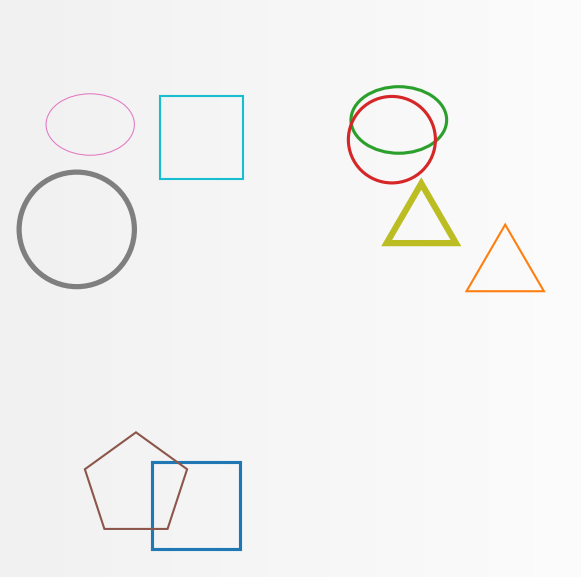[{"shape": "square", "thickness": 1.5, "radius": 0.38, "center": [0.337, 0.123]}, {"shape": "triangle", "thickness": 1, "radius": 0.38, "center": [0.869, 0.533]}, {"shape": "oval", "thickness": 1.5, "radius": 0.41, "center": [0.686, 0.791]}, {"shape": "circle", "thickness": 1.5, "radius": 0.37, "center": [0.674, 0.757]}, {"shape": "pentagon", "thickness": 1, "radius": 0.46, "center": [0.234, 0.158]}, {"shape": "oval", "thickness": 0.5, "radius": 0.38, "center": [0.155, 0.784]}, {"shape": "circle", "thickness": 2.5, "radius": 0.5, "center": [0.132, 0.602]}, {"shape": "triangle", "thickness": 3, "radius": 0.34, "center": [0.725, 0.613]}, {"shape": "square", "thickness": 1, "radius": 0.36, "center": [0.347, 0.762]}]